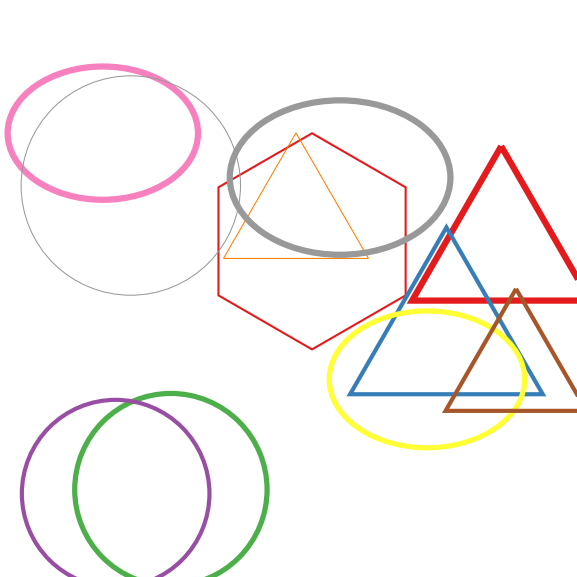[{"shape": "hexagon", "thickness": 1, "radius": 0.94, "center": [0.54, 0.581]}, {"shape": "triangle", "thickness": 3, "radius": 0.89, "center": [0.868, 0.568]}, {"shape": "triangle", "thickness": 2, "radius": 0.96, "center": [0.773, 0.413]}, {"shape": "circle", "thickness": 2.5, "radius": 0.83, "center": [0.296, 0.151]}, {"shape": "circle", "thickness": 2, "radius": 0.81, "center": [0.2, 0.144]}, {"shape": "triangle", "thickness": 0.5, "radius": 0.72, "center": [0.513, 0.624]}, {"shape": "oval", "thickness": 2.5, "radius": 0.85, "center": [0.739, 0.342]}, {"shape": "triangle", "thickness": 2, "radius": 0.7, "center": [0.894, 0.358]}, {"shape": "oval", "thickness": 3, "radius": 0.82, "center": [0.178, 0.769]}, {"shape": "oval", "thickness": 3, "radius": 0.96, "center": [0.589, 0.692]}, {"shape": "circle", "thickness": 0.5, "radius": 0.95, "center": [0.227, 0.678]}]